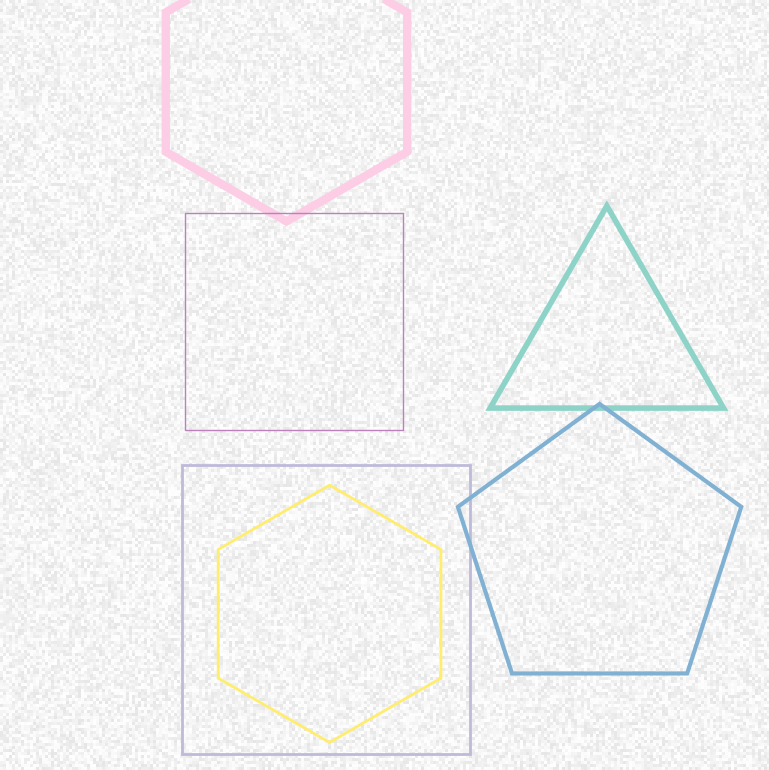[{"shape": "triangle", "thickness": 2, "radius": 0.88, "center": [0.788, 0.558]}, {"shape": "square", "thickness": 1, "radius": 0.94, "center": [0.424, 0.209]}, {"shape": "pentagon", "thickness": 1.5, "radius": 0.97, "center": [0.779, 0.282]}, {"shape": "hexagon", "thickness": 3, "radius": 0.9, "center": [0.372, 0.893]}, {"shape": "square", "thickness": 0.5, "radius": 0.71, "center": [0.382, 0.583]}, {"shape": "hexagon", "thickness": 1, "radius": 0.84, "center": [0.428, 0.203]}]